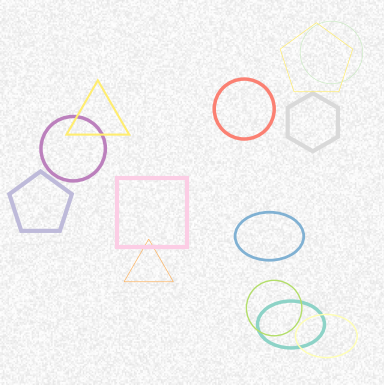[{"shape": "oval", "thickness": 2.5, "radius": 0.43, "center": [0.756, 0.157]}, {"shape": "oval", "thickness": 1, "radius": 0.4, "center": [0.848, 0.127]}, {"shape": "pentagon", "thickness": 3, "radius": 0.43, "center": [0.105, 0.469]}, {"shape": "circle", "thickness": 2.5, "radius": 0.39, "center": [0.634, 0.717]}, {"shape": "oval", "thickness": 2, "radius": 0.45, "center": [0.7, 0.386]}, {"shape": "triangle", "thickness": 0.5, "radius": 0.37, "center": [0.386, 0.305]}, {"shape": "circle", "thickness": 1, "radius": 0.36, "center": [0.712, 0.2]}, {"shape": "square", "thickness": 3, "radius": 0.45, "center": [0.395, 0.448]}, {"shape": "hexagon", "thickness": 3, "radius": 0.38, "center": [0.813, 0.682]}, {"shape": "circle", "thickness": 2.5, "radius": 0.42, "center": [0.19, 0.614]}, {"shape": "circle", "thickness": 0.5, "radius": 0.41, "center": [0.861, 0.864]}, {"shape": "pentagon", "thickness": 0.5, "radius": 0.5, "center": [0.822, 0.842]}, {"shape": "triangle", "thickness": 1.5, "radius": 0.47, "center": [0.254, 0.697]}]